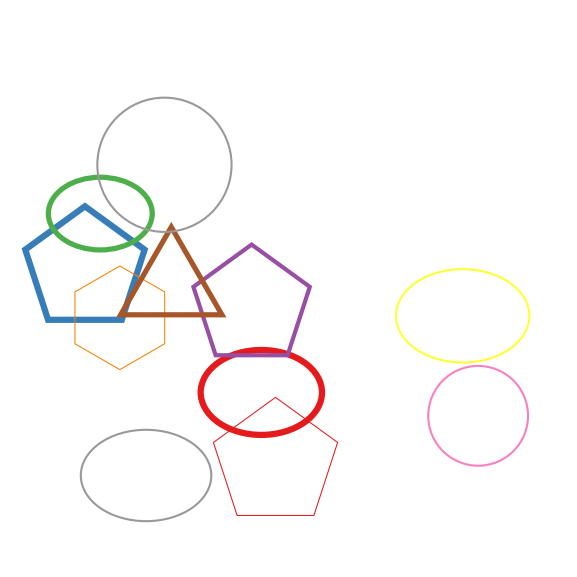[{"shape": "oval", "thickness": 3, "radius": 0.53, "center": [0.453, 0.32]}, {"shape": "pentagon", "thickness": 0.5, "radius": 0.57, "center": [0.477, 0.198]}, {"shape": "pentagon", "thickness": 3, "radius": 0.54, "center": [0.147, 0.533]}, {"shape": "oval", "thickness": 2.5, "radius": 0.45, "center": [0.174, 0.629]}, {"shape": "pentagon", "thickness": 2, "radius": 0.53, "center": [0.436, 0.47]}, {"shape": "hexagon", "thickness": 0.5, "radius": 0.45, "center": [0.207, 0.449]}, {"shape": "oval", "thickness": 1, "radius": 0.58, "center": [0.801, 0.452]}, {"shape": "triangle", "thickness": 2.5, "radius": 0.51, "center": [0.297, 0.505]}, {"shape": "circle", "thickness": 1, "radius": 0.43, "center": [0.828, 0.279]}, {"shape": "circle", "thickness": 1, "radius": 0.58, "center": [0.285, 0.714]}, {"shape": "oval", "thickness": 1, "radius": 0.57, "center": [0.253, 0.176]}]